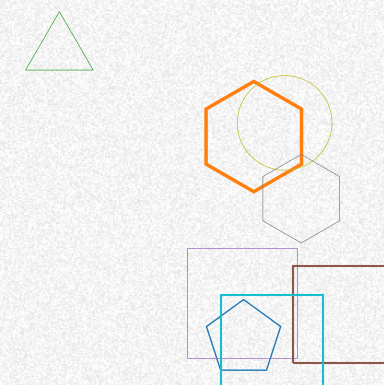[{"shape": "pentagon", "thickness": 1, "radius": 0.51, "center": [0.633, 0.121]}, {"shape": "hexagon", "thickness": 2.5, "radius": 0.72, "center": [0.659, 0.645]}, {"shape": "triangle", "thickness": 0.5, "radius": 0.51, "center": [0.154, 0.869]}, {"shape": "square", "thickness": 0.5, "radius": 0.71, "center": [0.629, 0.213]}, {"shape": "square", "thickness": 1.5, "radius": 0.63, "center": [0.885, 0.183]}, {"shape": "hexagon", "thickness": 0.5, "radius": 0.58, "center": [0.782, 0.484]}, {"shape": "circle", "thickness": 0.5, "radius": 0.61, "center": [0.739, 0.681]}, {"shape": "square", "thickness": 1.5, "radius": 0.66, "center": [0.706, 0.103]}]